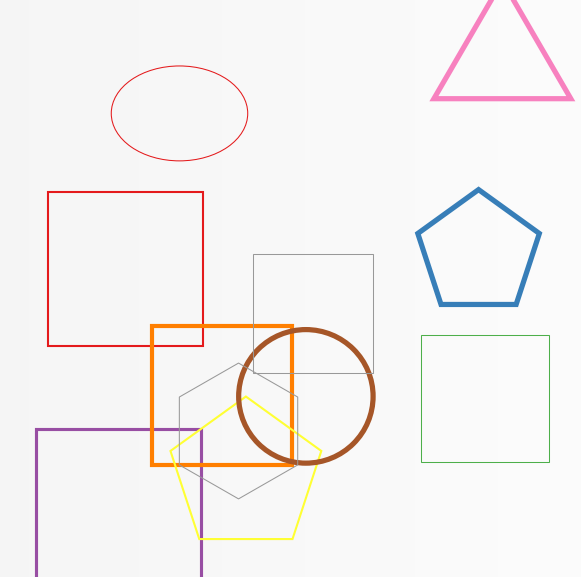[{"shape": "square", "thickness": 1, "radius": 0.67, "center": [0.216, 0.533]}, {"shape": "oval", "thickness": 0.5, "radius": 0.59, "center": [0.309, 0.803]}, {"shape": "pentagon", "thickness": 2.5, "radius": 0.55, "center": [0.823, 0.561]}, {"shape": "square", "thickness": 0.5, "radius": 0.55, "center": [0.834, 0.309]}, {"shape": "square", "thickness": 1.5, "radius": 0.71, "center": [0.204, 0.115]}, {"shape": "square", "thickness": 2, "radius": 0.6, "center": [0.382, 0.314]}, {"shape": "pentagon", "thickness": 1, "radius": 0.68, "center": [0.423, 0.176]}, {"shape": "circle", "thickness": 2.5, "radius": 0.58, "center": [0.526, 0.313]}, {"shape": "triangle", "thickness": 2.5, "radius": 0.68, "center": [0.864, 0.896]}, {"shape": "hexagon", "thickness": 0.5, "radius": 0.59, "center": [0.41, 0.253]}, {"shape": "square", "thickness": 0.5, "radius": 0.51, "center": [0.538, 0.456]}]